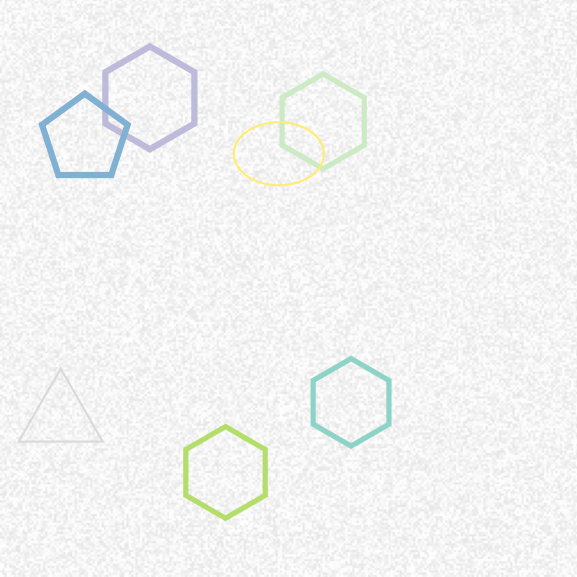[{"shape": "hexagon", "thickness": 2.5, "radius": 0.38, "center": [0.608, 0.302]}, {"shape": "hexagon", "thickness": 3, "radius": 0.45, "center": [0.259, 0.83]}, {"shape": "pentagon", "thickness": 3, "radius": 0.39, "center": [0.147, 0.759]}, {"shape": "hexagon", "thickness": 2.5, "radius": 0.4, "center": [0.391, 0.181]}, {"shape": "triangle", "thickness": 1, "radius": 0.42, "center": [0.105, 0.277]}, {"shape": "hexagon", "thickness": 2.5, "radius": 0.41, "center": [0.56, 0.789]}, {"shape": "oval", "thickness": 1, "radius": 0.39, "center": [0.483, 0.733]}]